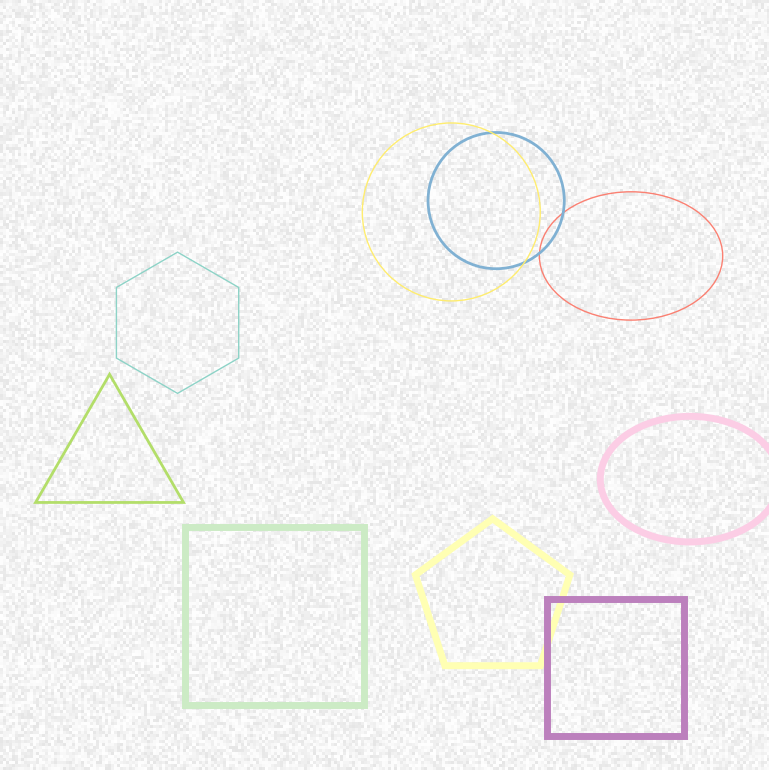[{"shape": "hexagon", "thickness": 0.5, "radius": 0.46, "center": [0.231, 0.581]}, {"shape": "pentagon", "thickness": 2.5, "radius": 0.53, "center": [0.64, 0.221]}, {"shape": "oval", "thickness": 0.5, "radius": 0.6, "center": [0.82, 0.668]}, {"shape": "circle", "thickness": 1, "radius": 0.44, "center": [0.644, 0.739]}, {"shape": "triangle", "thickness": 1, "radius": 0.55, "center": [0.142, 0.403]}, {"shape": "oval", "thickness": 2.5, "radius": 0.58, "center": [0.896, 0.378]}, {"shape": "square", "thickness": 2.5, "radius": 0.45, "center": [0.799, 0.133]}, {"shape": "square", "thickness": 2.5, "radius": 0.58, "center": [0.356, 0.2]}, {"shape": "circle", "thickness": 0.5, "radius": 0.58, "center": [0.586, 0.725]}]